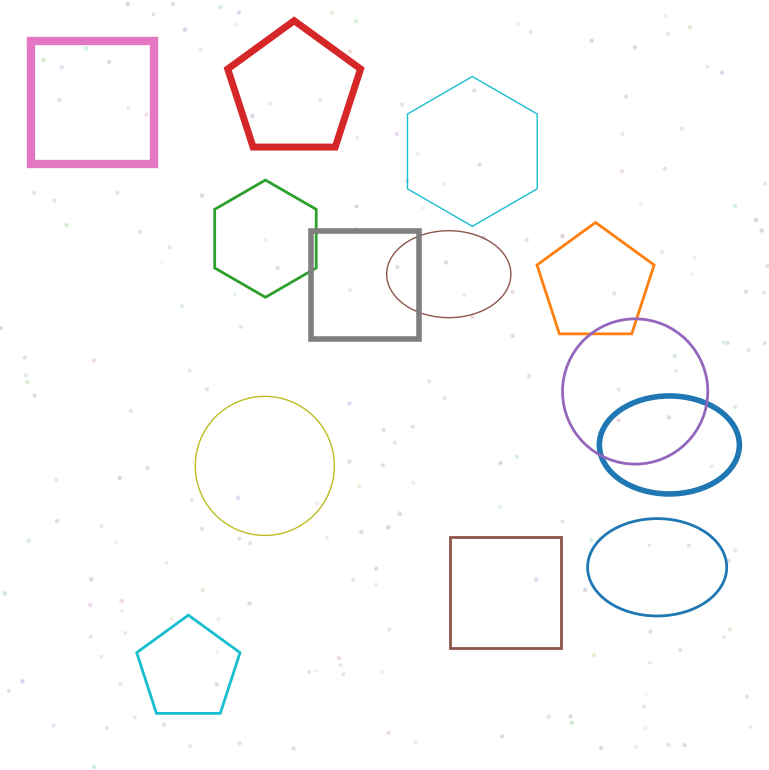[{"shape": "oval", "thickness": 1, "radius": 0.45, "center": [0.853, 0.263]}, {"shape": "oval", "thickness": 2, "radius": 0.45, "center": [0.869, 0.422]}, {"shape": "pentagon", "thickness": 1, "radius": 0.4, "center": [0.773, 0.631]}, {"shape": "hexagon", "thickness": 1, "radius": 0.38, "center": [0.345, 0.69]}, {"shape": "pentagon", "thickness": 2.5, "radius": 0.45, "center": [0.382, 0.882]}, {"shape": "circle", "thickness": 1, "radius": 0.47, "center": [0.825, 0.492]}, {"shape": "oval", "thickness": 0.5, "radius": 0.4, "center": [0.583, 0.644]}, {"shape": "square", "thickness": 1, "radius": 0.36, "center": [0.657, 0.231]}, {"shape": "square", "thickness": 3, "radius": 0.4, "center": [0.12, 0.867]}, {"shape": "square", "thickness": 2, "radius": 0.35, "center": [0.474, 0.63]}, {"shape": "circle", "thickness": 0.5, "radius": 0.45, "center": [0.344, 0.395]}, {"shape": "pentagon", "thickness": 1, "radius": 0.35, "center": [0.245, 0.131]}, {"shape": "hexagon", "thickness": 0.5, "radius": 0.49, "center": [0.613, 0.803]}]